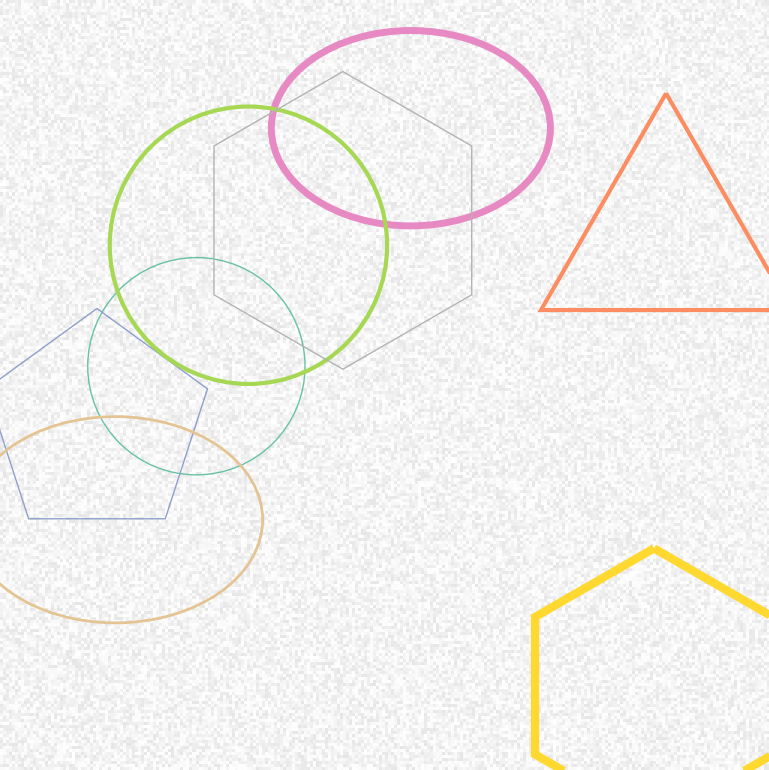[{"shape": "circle", "thickness": 0.5, "radius": 0.71, "center": [0.255, 0.524]}, {"shape": "triangle", "thickness": 1.5, "radius": 0.94, "center": [0.865, 0.691]}, {"shape": "pentagon", "thickness": 0.5, "radius": 0.75, "center": [0.126, 0.448]}, {"shape": "oval", "thickness": 2.5, "radius": 0.91, "center": [0.534, 0.833]}, {"shape": "circle", "thickness": 1.5, "radius": 0.9, "center": [0.323, 0.681]}, {"shape": "hexagon", "thickness": 3, "radius": 0.89, "center": [0.849, 0.109]}, {"shape": "oval", "thickness": 1, "radius": 0.96, "center": [0.15, 0.325]}, {"shape": "hexagon", "thickness": 0.5, "radius": 0.97, "center": [0.445, 0.714]}]